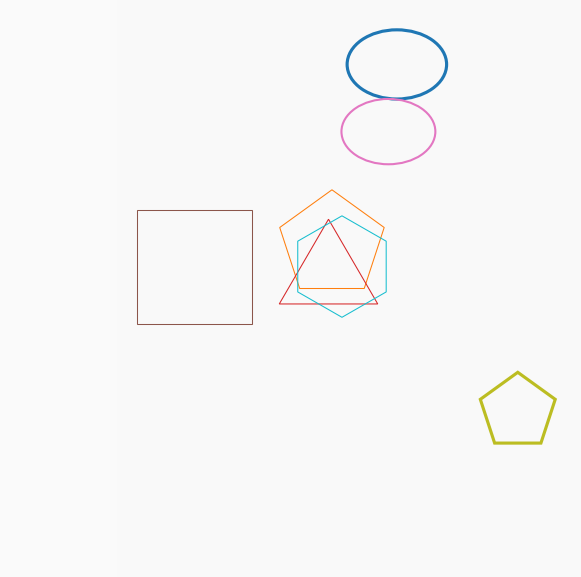[{"shape": "oval", "thickness": 1.5, "radius": 0.43, "center": [0.683, 0.888]}, {"shape": "pentagon", "thickness": 0.5, "radius": 0.47, "center": [0.571, 0.576]}, {"shape": "triangle", "thickness": 0.5, "radius": 0.49, "center": [0.565, 0.522]}, {"shape": "square", "thickness": 0.5, "radius": 0.49, "center": [0.334, 0.537]}, {"shape": "oval", "thickness": 1, "radius": 0.4, "center": [0.668, 0.771]}, {"shape": "pentagon", "thickness": 1.5, "radius": 0.34, "center": [0.891, 0.287]}, {"shape": "hexagon", "thickness": 0.5, "radius": 0.44, "center": [0.588, 0.538]}]